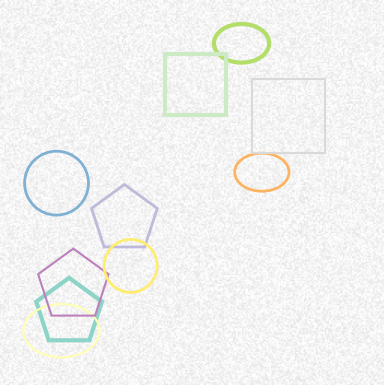[{"shape": "pentagon", "thickness": 3, "radius": 0.45, "center": [0.179, 0.189]}, {"shape": "oval", "thickness": 1.5, "radius": 0.49, "center": [0.16, 0.141]}, {"shape": "pentagon", "thickness": 2, "radius": 0.45, "center": [0.323, 0.431]}, {"shape": "circle", "thickness": 2, "radius": 0.41, "center": [0.147, 0.524]}, {"shape": "oval", "thickness": 2, "radius": 0.35, "center": [0.68, 0.553]}, {"shape": "oval", "thickness": 3, "radius": 0.36, "center": [0.627, 0.888]}, {"shape": "square", "thickness": 1.5, "radius": 0.48, "center": [0.749, 0.698]}, {"shape": "pentagon", "thickness": 1.5, "radius": 0.48, "center": [0.19, 0.258]}, {"shape": "square", "thickness": 3, "radius": 0.4, "center": [0.508, 0.78]}, {"shape": "circle", "thickness": 2, "radius": 0.34, "center": [0.339, 0.309]}]